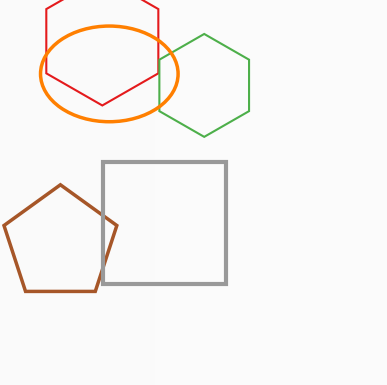[{"shape": "hexagon", "thickness": 1.5, "radius": 0.83, "center": [0.264, 0.893]}, {"shape": "hexagon", "thickness": 1.5, "radius": 0.67, "center": [0.527, 0.778]}, {"shape": "oval", "thickness": 2.5, "radius": 0.89, "center": [0.282, 0.808]}, {"shape": "pentagon", "thickness": 2.5, "radius": 0.77, "center": [0.156, 0.367]}, {"shape": "square", "thickness": 3, "radius": 0.79, "center": [0.424, 0.42]}]